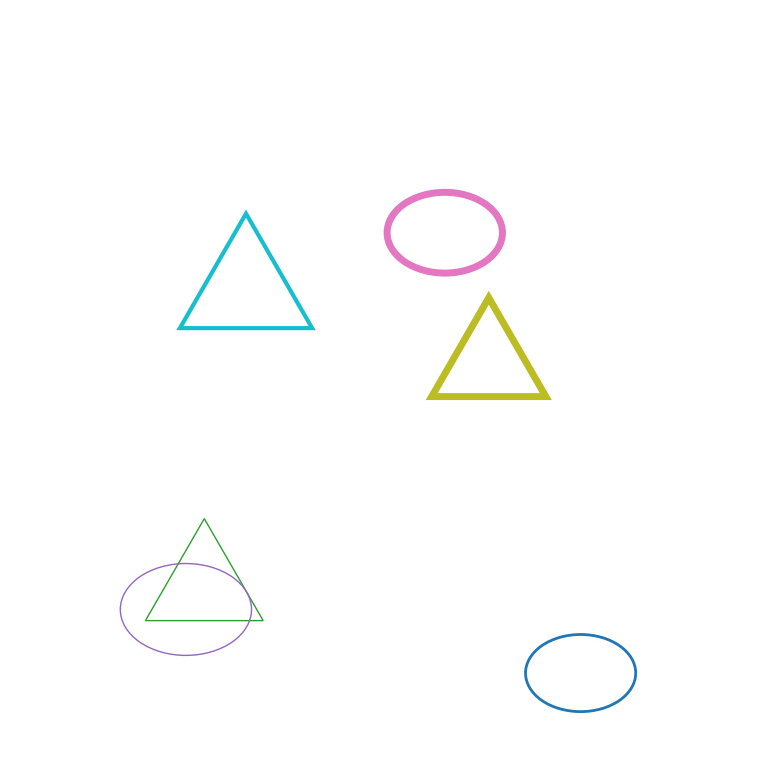[{"shape": "oval", "thickness": 1, "radius": 0.36, "center": [0.754, 0.126]}, {"shape": "triangle", "thickness": 0.5, "radius": 0.44, "center": [0.265, 0.238]}, {"shape": "oval", "thickness": 0.5, "radius": 0.43, "center": [0.241, 0.208]}, {"shape": "oval", "thickness": 2.5, "radius": 0.37, "center": [0.578, 0.698]}, {"shape": "triangle", "thickness": 2.5, "radius": 0.43, "center": [0.635, 0.528]}, {"shape": "triangle", "thickness": 1.5, "radius": 0.5, "center": [0.319, 0.623]}]